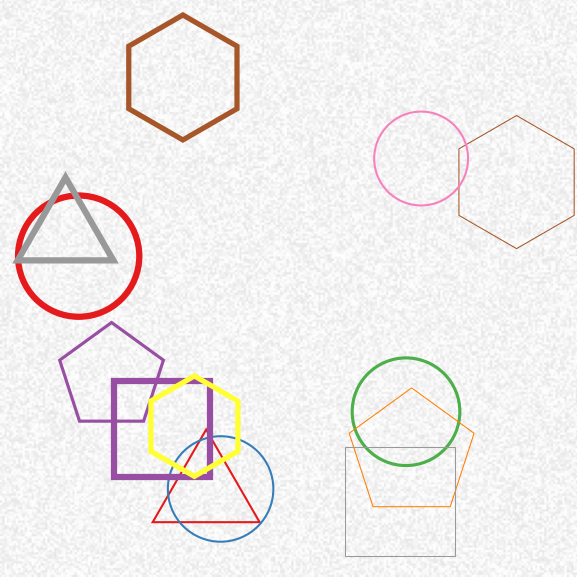[{"shape": "circle", "thickness": 3, "radius": 0.52, "center": [0.136, 0.556]}, {"shape": "triangle", "thickness": 1, "radius": 0.53, "center": [0.357, 0.148]}, {"shape": "circle", "thickness": 1, "radius": 0.46, "center": [0.382, 0.152]}, {"shape": "circle", "thickness": 1.5, "radius": 0.47, "center": [0.703, 0.286]}, {"shape": "square", "thickness": 3, "radius": 0.42, "center": [0.28, 0.256]}, {"shape": "pentagon", "thickness": 1.5, "radius": 0.47, "center": [0.193, 0.346]}, {"shape": "pentagon", "thickness": 0.5, "radius": 0.57, "center": [0.713, 0.214]}, {"shape": "hexagon", "thickness": 2.5, "radius": 0.43, "center": [0.337, 0.261]}, {"shape": "hexagon", "thickness": 0.5, "radius": 0.58, "center": [0.894, 0.684]}, {"shape": "hexagon", "thickness": 2.5, "radius": 0.54, "center": [0.317, 0.865]}, {"shape": "circle", "thickness": 1, "radius": 0.41, "center": [0.729, 0.725]}, {"shape": "square", "thickness": 0.5, "radius": 0.48, "center": [0.693, 0.131]}, {"shape": "triangle", "thickness": 3, "radius": 0.48, "center": [0.113, 0.596]}]